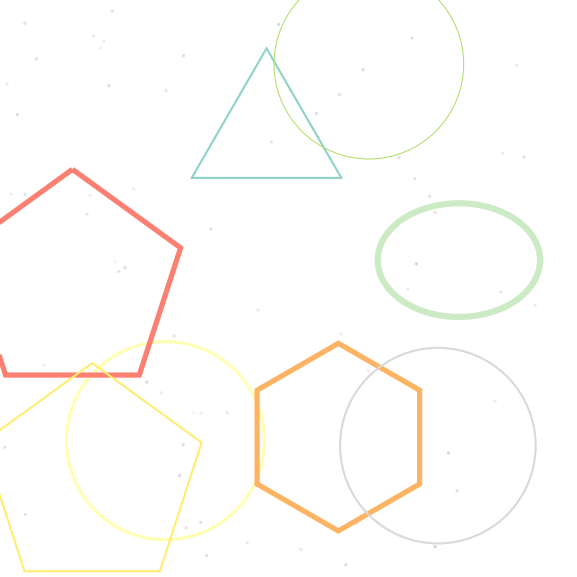[{"shape": "triangle", "thickness": 1, "radius": 0.75, "center": [0.462, 0.766]}, {"shape": "circle", "thickness": 1.5, "radius": 0.86, "center": [0.286, 0.236]}, {"shape": "pentagon", "thickness": 2.5, "radius": 0.98, "center": [0.125, 0.509]}, {"shape": "hexagon", "thickness": 2.5, "radius": 0.81, "center": [0.586, 0.242]}, {"shape": "circle", "thickness": 0.5, "radius": 0.82, "center": [0.639, 0.888]}, {"shape": "circle", "thickness": 1, "radius": 0.85, "center": [0.758, 0.227]}, {"shape": "oval", "thickness": 3, "radius": 0.7, "center": [0.795, 0.549]}, {"shape": "pentagon", "thickness": 1, "radius": 1.0, "center": [0.16, 0.171]}]